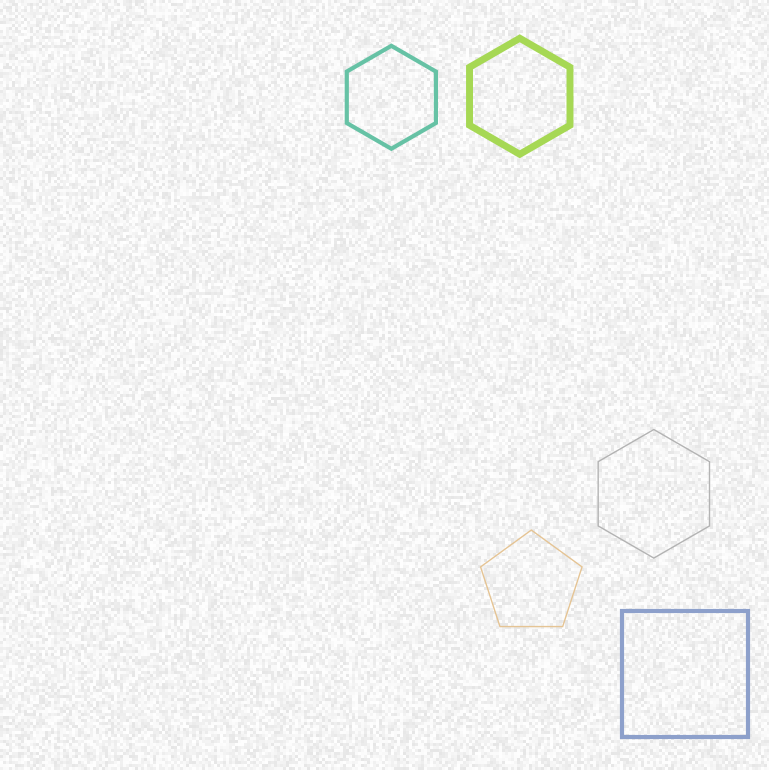[{"shape": "hexagon", "thickness": 1.5, "radius": 0.33, "center": [0.508, 0.874]}, {"shape": "square", "thickness": 1.5, "radius": 0.41, "center": [0.89, 0.124]}, {"shape": "hexagon", "thickness": 2.5, "radius": 0.38, "center": [0.675, 0.875]}, {"shape": "pentagon", "thickness": 0.5, "radius": 0.35, "center": [0.69, 0.242]}, {"shape": "hexagon", "thickness": 0.5, "radius": 0.42, "center": [0.849, 0.359]}]